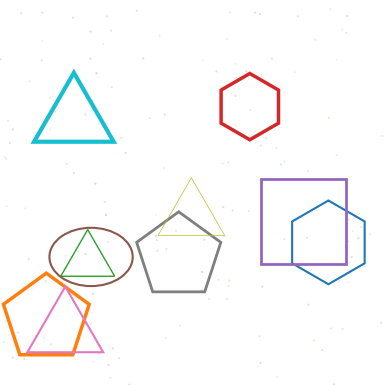[{"shape": "hexagon", "thickness": 1.5, "radius": 0.54, "center": [0.853, 0.37]}, {"shape": "pentagon", "thickness": 2.5, "radius": 0.59, "center": [0.12, 0.173]}, {"shape": "triangle", "thickness": 1, "radius": 0.4, "center": [0.228, 0.323]}, {"shape": "hexagon", "thickness": 2.5, "radius": 0.43, "center": [0.649, 0.723]}, {"shape": "square", "thickness": 2, "radius": 0.55, "center": [0.788, 0.425]}, {"shape": "oval", "thickness": 1.5, "radius": 0.54, "center": [0.237, 0.333]}, {"shape": "triangle", "thickness": 1.5, "radius": 0.57, "center": [0.17, 0.142]}, {"shape": "pentagon", "thickness": 2, "radius": 0.57, "center": [0.464, 0.335]}, {"shape": "triangle", "thickness": 0.5, "radius": 0.5, "center": [0.497, 0.438]}, {"shape": "triangle", "thickness": 3, "radius": 0.6, "center": [0.192, 0.692]}]